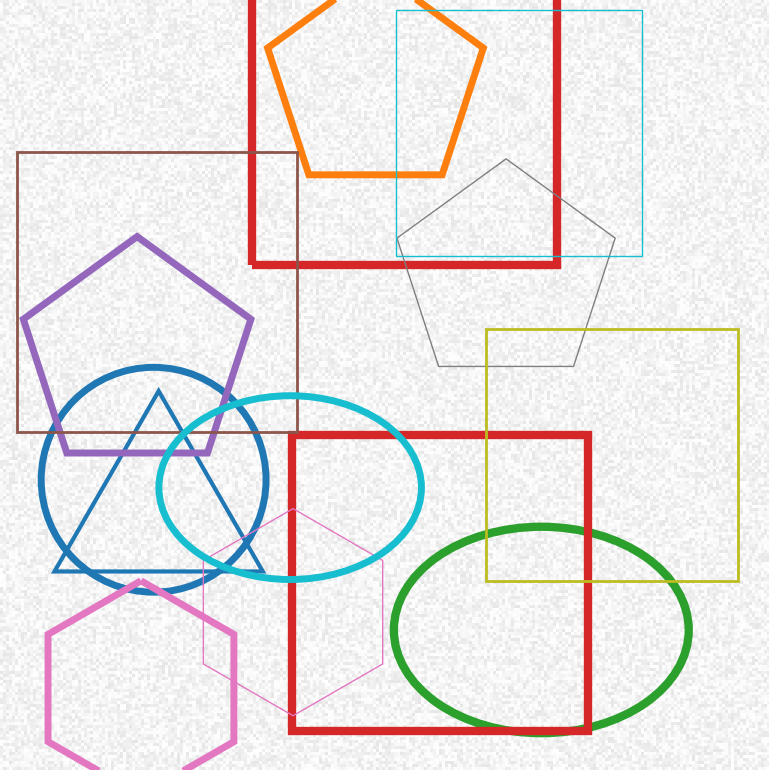[{"shape": "triangle", "thickness": 1.5, "radius": 0.78, "center": [0.206, 0.336]}, {"shape": "circle", "thickness": 2.5, "radius": 0.73, "center": [0.2, 0.377]}, {"shape": "pentagon", "thickness": 2.5, "radius": 0.74, "center": [0.488, 0.892]}, {"shape": "oval", "thickness": 3, "radius": 0.96, "center": [0.703, 0.182]}, {"shape": "square", "thickness": 3, "radius": 0.96, "center": [0.571, 0.243]}, {"shape": "square", "thickness": 3, "radius": 0.99, "center": [0.526, 0.854]}, {"shape": "pentagon", "thickness": 2.5, "radius": 0.78, "center": [0.178, 0.537]}, {"shape": "square", "thickness": 1, "radius": 0.91, "center": [0.204, 0.621]}, {"shape": "hexagon", "thickness": 2.5, "radius": 0.7, "center": [0.183, 0.106]}, {"shape": "hexagon", "thickness": 0.5, "radius": 0.67, "center": [0.381, 0.205]}, {"shape": "pentagon", "thickness": 0.5, "radius": 0.75, "center": [0.657, 0.645]}, {"shape": "square", "thickness": 1, "radius": 0.82, "center": [0.795, 0.409]}, {"shape": "oval", "thickness": 2.5, "radius": 0.85, "center": [0.377, 0.367]}, {"shape": "square", "thickness": 0.5, "radius": 0.8, "center": [0.674, 0.827]}]